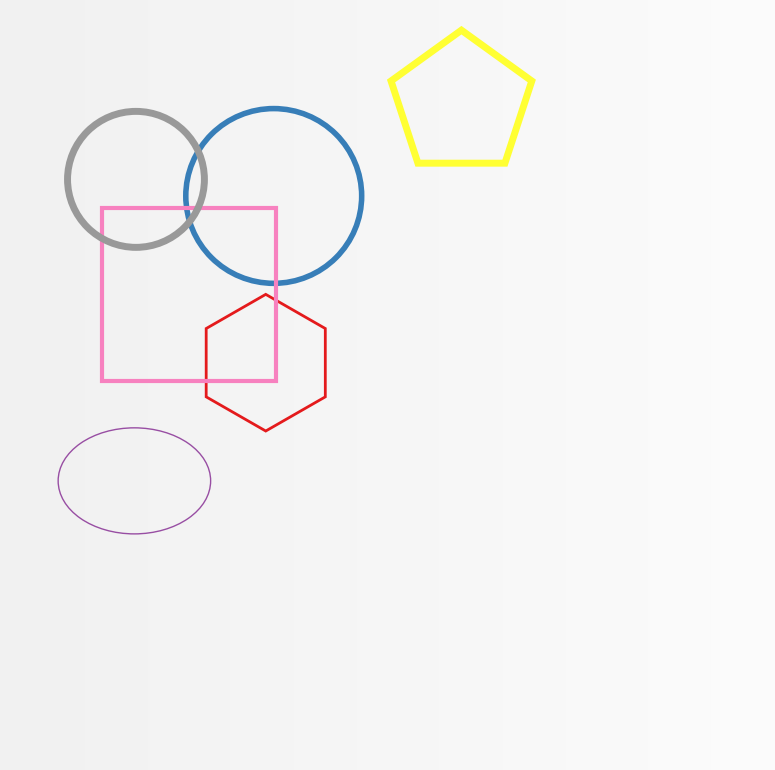[{"shape": "hexagon", "thickness": 1, "radius": 0.44, "center": [0.343, 0.529]}, {"shape": "circle", "thickness": 2, "radius": 0.57, "center": [0.353, 0.746]}, {"shape": "oval", "thickness": 0.5, "radius": 0.49, "center": [0.173, 0.375]}, {"shape": "pentagon", "thickness": 2.5, "radius": 0.48, "center": [0.595, 0.865]}, {"shape": "square", "thickness": 1.5, "radius": 0.56, "center": [0.244, 0.617]}, {"shape": "circle", "thickness": 2.5, "radius": 0.44, "center": [0.175, 0.767]}]